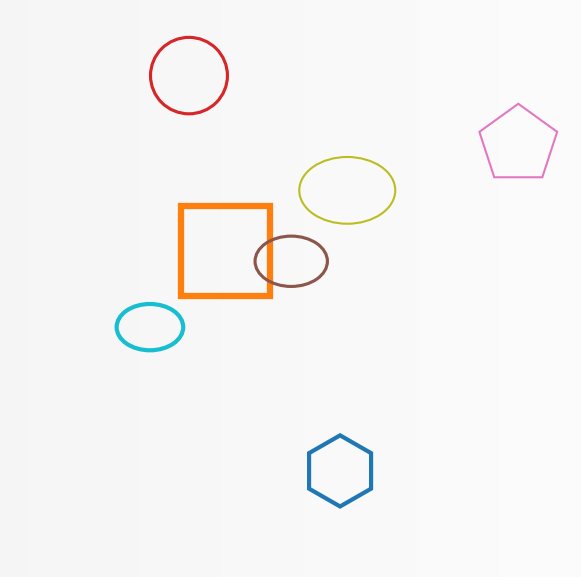[{"shape": "hexagon", "thickness": 2, "radius": 0.31, "center": [0.585, 0.184]}, {"shape": "square", "thickness": 3, "radius": 0.39, "center": [0.388, 0.565]}, {"shape": "circle", "thickness": 1.5, "radius": 0.33, "center": [0.325, 0.868]}, {"shape": "oval", "thickness": 1.5, "radius": 0.31, "center": [0.501, 0.547]}, {"shape": "pentagon", "thickness": 1, "radius": 0.35, "center": [0.892, 0.749]}, {"shape": "oval", "thickness": 1, "radius": 0.41, "center": [0.597, 0.67]}, {"shape": "oval", "thickness": 2, "radius": 0.29, "center": [0.258, 0.433]}]